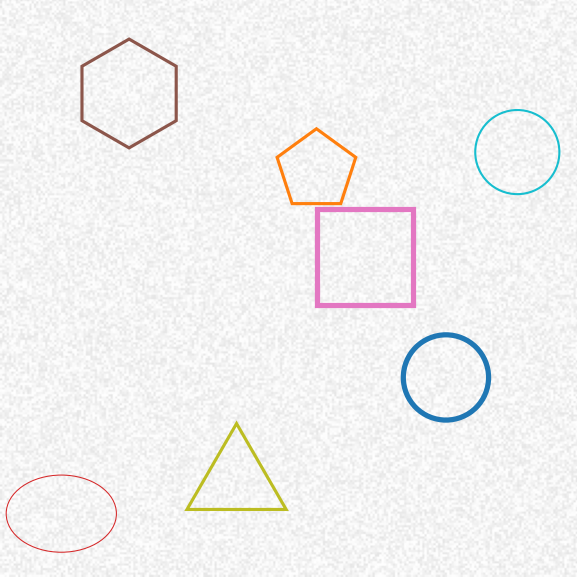[{"shape": "circle", "thickness": 2.5, "radius": 0.37, "center": [0.772, 0.346]}, {"shape": "pentagon", "thickness": 1.5, "radius": 0.36, "center": [0.548, 0.705]}, {"shape": "oval", "thickness": 0.5, "radius": 0.48, "center": [0.106, 0.11]}, {"shape": "hexagon", "thickness": 1.5, "radius": 0.47, "center": [0.224, 0.837]}, {"shape": "square", "thickness": 2.5, "radius": 0.42, "center": [0.633, 0.554]}, {"shape": "triangle", "thickness": 1.5, "radius": 0.5, "center": [0.41, 0.167]}, {"shape": "circle", "thickness": 1, "radius": 0.36, "center": [0.896, 0.736]}]